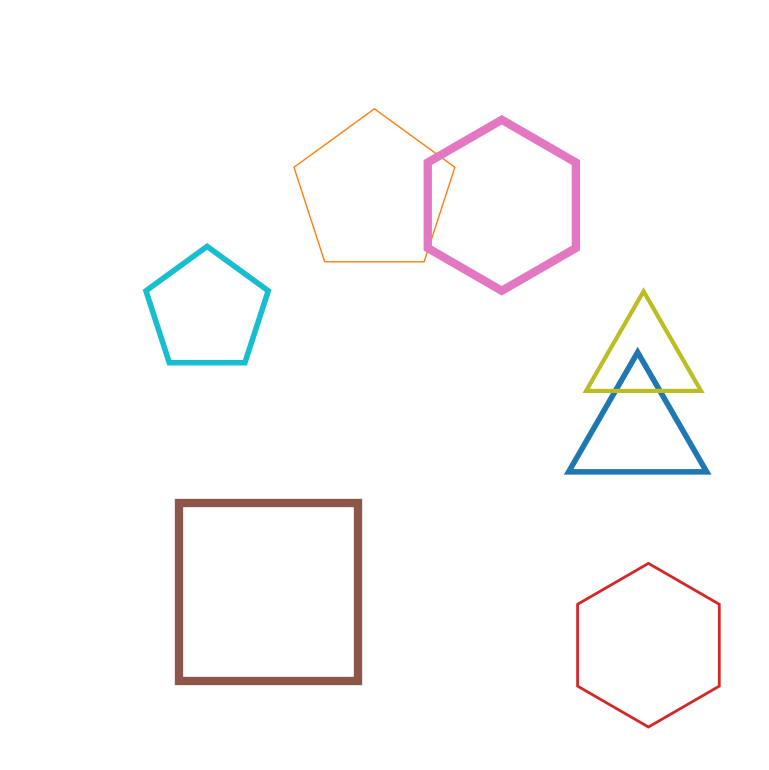[{"shape": "triangle", "thickness": 2, "radius": 0.52, "center": [0.828, 0.439]}, {"shape": "pentagon", "thickness": 0.5, "radius": 0.55, "center": [0.486, 0.749]}, {"shape": "hexagon", "thickness": 1, "radius": 0.53, "center": [0.842, 0.162]}, {"shape": "square", "thickness": 3, "radius": 0.58, "center": [0.349, 0.231]}, {"shape": "hexagon", "thickness": 3, "radius": 0.56, "center": [0.652, 0.733]}, {"shape": "triangle", "thickness": 1.5, "radius": 0.43, "center": [0.836, 0.535]}, {"shape": "pentagon", "thickness": 2, "radius": 0.42, "center": [0.269, 0.596]}]